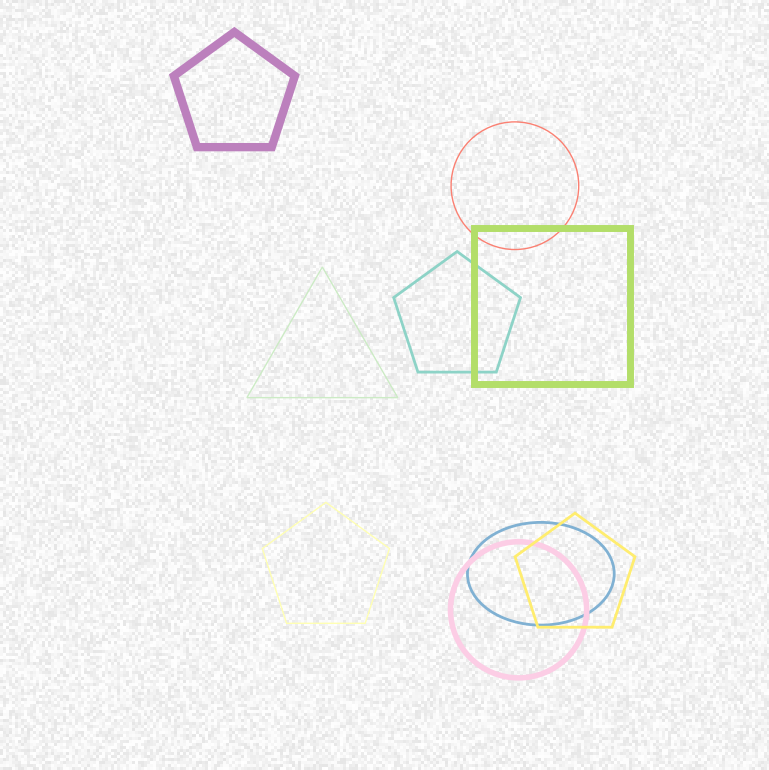[{"shape": "pentagon", "thickness": 1, "radius": 0.43, "center": [0.594, 0.587]}, {"shape": "pentagon", "thickness": 0.5, "radius": 0.43, "center": [0.423, 0.261]}, {"shape": "circle", "thickness": 0.5, "radius": 0.41, "center": [0.669, 0.759]}, {"shape": "oval", "thickness": 1, "radius": 0.48, "center": [0.702, 0.255]}, {"shape": "square", "thickness": 2.5, "radius": 0.51, "center": [0.717, 0.603]}, {"shape": "circle", "thickness": 2, "radius": 0.44, "center": [0.673, 0.208]}, {"shape": "pentagon", "thickness": 3, "radius": 0.41, "center": [0.304, 0.876]}, {"shape": "triangle", "thickness": 0.5, "radius": 0.57, "center": [0.419, 0.54]}, {"shape": "pentagon", "thickness": 1, "radius": 0.41, "center": [0.747, 0.252]}]